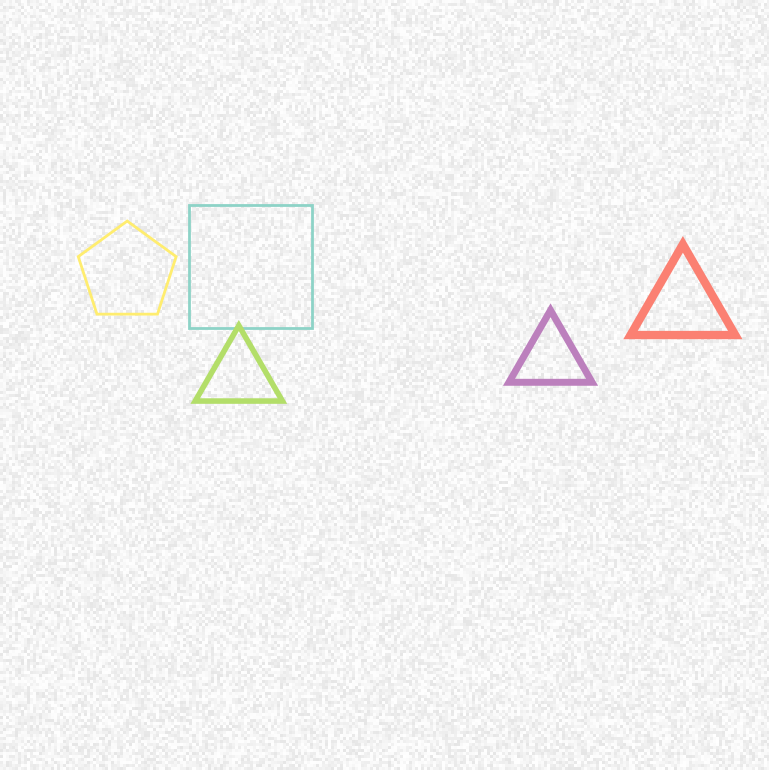[{"shape": "square", "thickness": 1, "radius": 0.4, "center": [0.325, 0.654]}, {"shape": "triangle", "thickness": 3, "radius": 0.39, "center": [0.887, 0.604]}, {"shape": "triangle", "thickness": 2, "radius": 0.33, "center": [0.31, 0.512]}, {"shape": "triangle", "thickness": 2.5, "radius": 0.31, "center": [0.715, 0.535]}, {"shape": "pentagon", "thickness": 1, "radius": 0.33, "center": [0.165, 0.646]}]